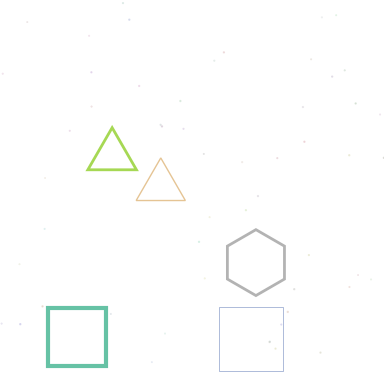[{"shape": "square", "thickness": 3, "radius": 0.38, "center": [0.201, 0.125]}, {"shape": "square", "thickness": 0.5, "radius": 0.42, "center": [0.653, 0.12]}, {"shape": "triangle", "thickness": 2, "radius": 0.36, "center": [0.291, 0.595]}, {"shape": "triangle", "thickness": 1, "radius": 0.37, "center": [0.418, 0.516]}, {"shape": "hexagon", "thickness": 2, "radius": 0.43, "center": [0.665, 0.318]}]